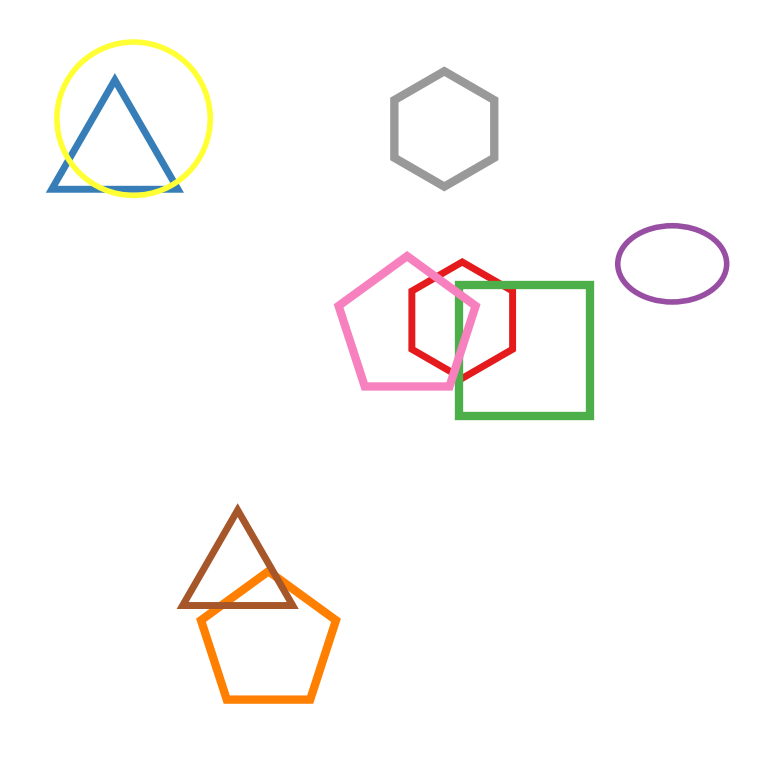[{"shape": "hexagon", "thickness": 2.5, "radius": 0.38, "center": [0.6, 0.584]}, {"shape": "triangle", "thickness": 2.5, "radius": 0.47, "center": [0.149, 0.802]}, {"shape": "square", "thickness": 3, "radius": 0.43, "center": [0.681, 0.545]}, {"shape": "oval", "thickness": 2, "radius": 0.35, "center": [0.873, 0.657]}, {"shape": "pentagon", "thickness": 3, "radius": 0.46, "center": [0.349, 0.166]}, {"shape": "circle", "thickness": 2, "radius": 0.5, "center": [0.173, 0.846]}, {"shape": "triangle", "thickness": 2.5, "radius": 0.41, "center": [0.309, 0.255]}, {"shape": "pentagon", "thickness": 3, "radius": 0.47, "center": [0.529, 0.574]}, {"shape": "hexagon", "thickness": 3, "radius": 0.37, "center": [0.577, 0.833]}]